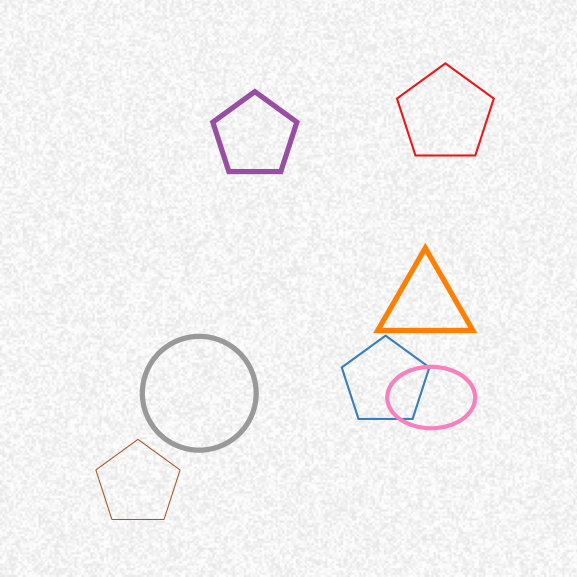[{"shape": "pentagon", "thickness": 1, "radius": 0.44, "center": [0.771, 0.801]}, {"shape": "pentagon", "thickness": 1, "radius": 0.4, "center": [0.668, 0.338]}, {"shape": "pentagon", "thickness": 2.5, "radius": 0.38, "center": [0.441, 0.764]}, {"shape": "triangle", "thickness": 2.5, "radius": 0.48, "center": [0.736, 0.475]}, {"shape": "pentagon", "thickness": 0.5, "radius": 0.38, "center": [0.239, 0.162]}, {"shape": "oval", "thickness": 2, "radius": 0.38, "center": [0.747, 0.311]}, {"shape": "circle", "thickness": 2.5, "radius": 0.49, "center": [0.345, 0.318]}]